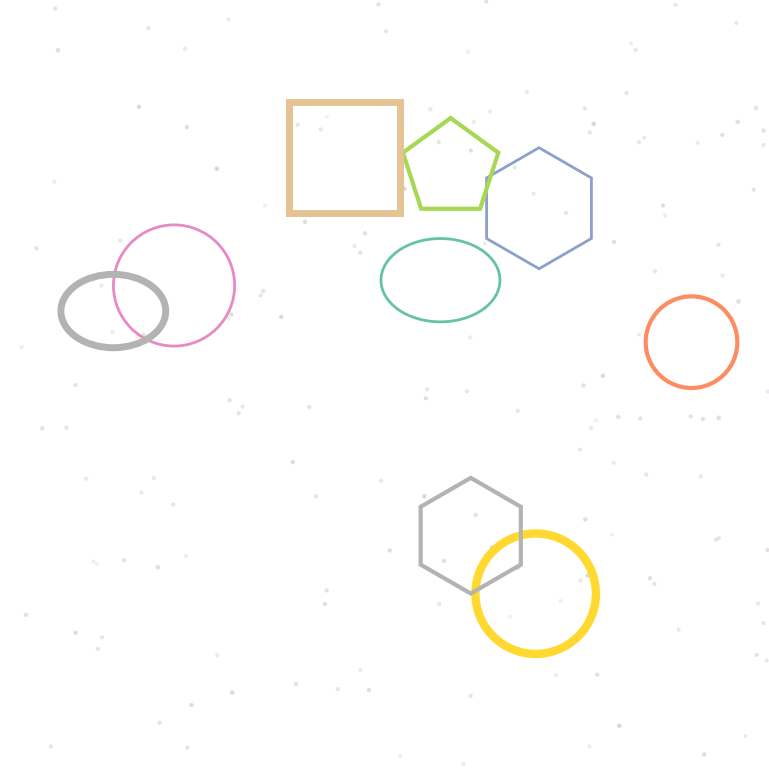[{"shape": "oval", "thickness": 1, "radius": 0.39, "center": [0.572, 0.636]}, {"shape": "circle", "thickness": 1.5, "radius": 0.3, "center": [0.898, 0.556]}, {"shape": "hexagon", "thickness": 1, "radius": 0.39, "center": [0.7, 0.73]}, {"shape": "circle", "thickness": 1, "radius": 0.39, "center": [0.226, 0.629]}, {"shape": "pentagon", "thickness": 1.5, "radius": 0.33, "center": [0.585, 0.782]}, {"shape": "circle", "thickness": 3, "radius": 0.39, "center": [0.696, 0.229]}, {"shape": "square", "thickness": 2.5, "radius": 0.36, "center": [0.448, 0.795]}, {"shape": "oval", "thickness": 2.5, "radius": 0.34, "center": [0.147, 0.596]}, {"shape": "hexagon", "thickness": 1.5, "radius": 0.38, "center": [0.611, 0.304]}]